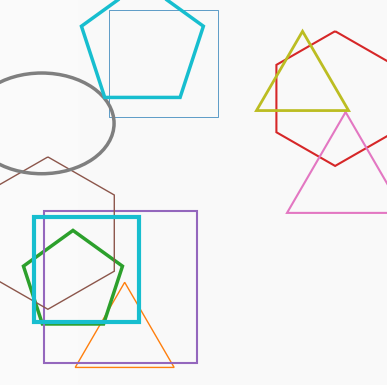[{"shape": "square", "thickness": 0.5, "radius": 0.7, "center": [0.422, 0.836]}, {"shape": "triangle", "thickness": 1, "radius": 0.74, "center": [0.322, 0.119]}, {"shape": "pentagon", "thickness": 2.5, "radius": 0.67, "center": [0.188, 0.267]}, {"shape": "hexagon", "thickness": 1.5, "radius": 0.87, "center": [0.865, 0.744]}, {"shape": "square", "thickness": 1.5, "radius": 0.99, "center": [0.311, 0.254]}, {"shape": "hexagon", "thickness": 1, "radius": 0.99, "center": [0.124, 0.395]}, {"shape": "triangle", "thickness": 1.5, "radius": 0.87, "center": [0.892, 0.534]}, {"shape": "oval", "thickness": 2.5, "radius": 0.93, "center": [0.108, 0.68]}, {"shape": "triangle", "thickness": 2, "radius": 0.69, "center": [0.781, 0.781]}, {"shape": "pentagon", "thickness": 2.5, "radius": 0.83, "center": [0.368, 0.881]}, {"shape": "square", "thickness": 3, "radius": 0.68, "center": [0.223, 0.3]}]